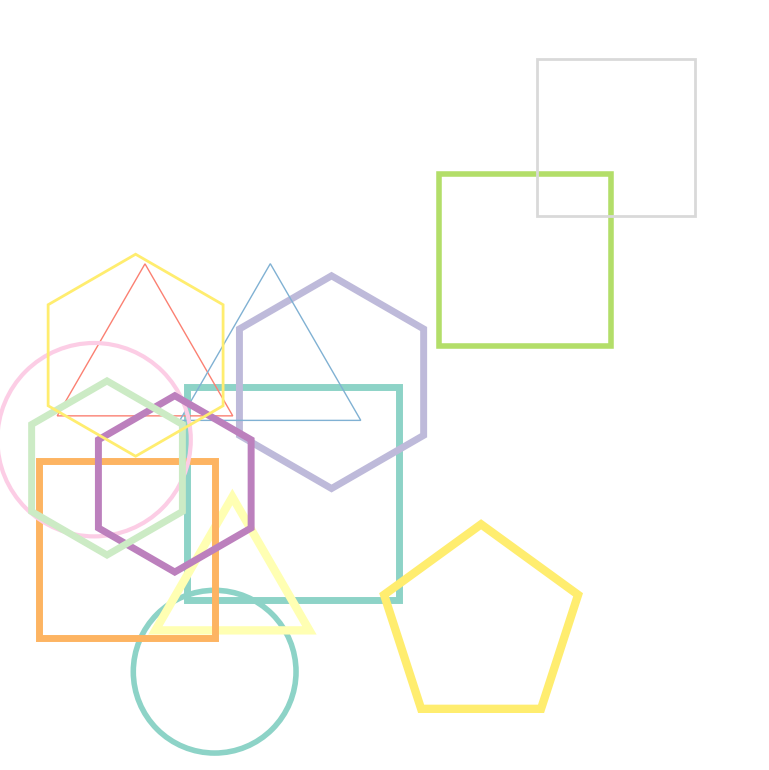[{"shape": "square", "thickness": 2.5, "radius": 0.69, "center": [0.381, 0.359]}, {"shape": "circle", "thickness": 2, "radius": 0.53, "center": [0.279, 0.128]}, {"shape": "triangle", "thickness": 3, "radius": 0.58, "center": [0.302, 0.239]}, {"shape": "hexagon", "thickness": 2.5, "radius": 0.69, "center": [0.431, 0.504]}, {"shape": "triangle", "thickness": 0.5, "radius": 0.66, "center": [0.188, 0.526]}, {"shape": "triangle", "thickness": 0.5, "radius": 0.68, "center": [0.351, 0.522]}, {"shape": "square", "thickness": 2.5, "radius": 0.57, "center": [0.165, 0.286]}, {"shape": "square", "thickness": 2, "radius": 0.56, "center": [0.682, 0.662]}, {"shape": "circle", "thickness": 1.5, "radius": 0.63, "center": [0.122, 0.429]}, {"shape": "square", "thickness": 1, "radius": 0.51, "center": [0.8, 0.822]}, {"shape": "hexagon", "thickness": 2.5, "radius": 0.57, "center": [0.227, 0.372]}, {"shape": "hexagon", "thickness": 2.5, "radius": 0.57, "center": [0.139, 0.392]}, {"shape": "pentagon", "thickness": 3, "radius": 0.66, "center": [0.625, 0.187]}, {"shape": "hexagon", "thickness": 1, "radius": 0.66, "center": [0.176, 0.539]}]